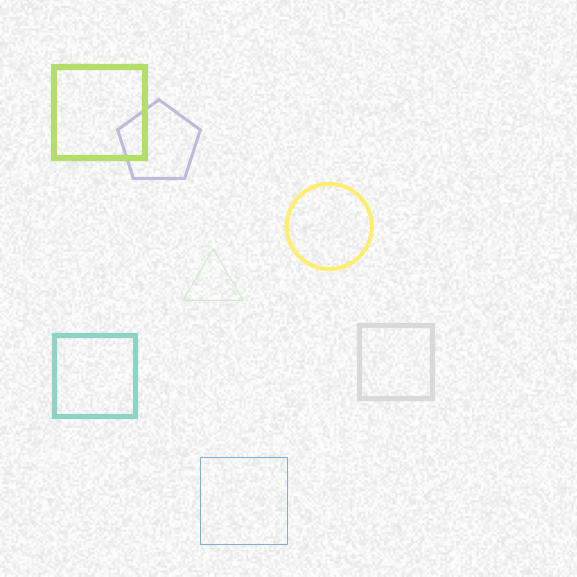[{"shape": "square", "thickness": 2.5, "radius": 0.35, "center": [0.164, 0.349]}, {"shape": "pentagon", "thickness": 1.5, "radius": 0.38, "center": [0.275, 0.751]}, {"shape": "square", "thickness": 0.5, "radius": 0.37, "center": [0.421, 0.133]}, {"shape": "square", "thickness": 3, "radius": 0.39, "center": [0.172, 0.804]}, {"shape": "square", "thickness": 2.5, "radius": 0.32, "center": [0.685, 0.373]}, {"shape": "triangle", "thickness": 0.5, "radius": 0.3, "center": [0.369, 0.509]}, {"shape": "circle", "thickness": 2, "radius": 0.37, "center": [0.57, 0.607]}]